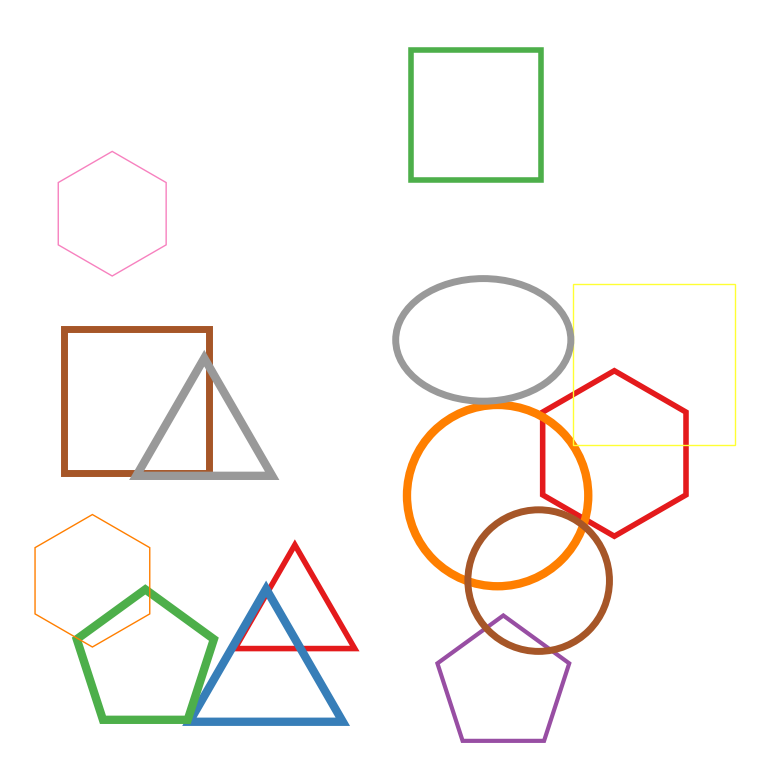[{"shape": "triangle", "thickness": 2, "radius": 0.45, "center": [0.383, 0.203]}, {"shape": "hexagon", "thickness": 2, "radius": 0.54, "center": [0.798, 0.411]}, {"shape": "triangle", "thickness": 3, "radius": 0.58, "center": [0.346, 0.12]}, {"shape": "pentagon", "thickness": 3, "radius": 0.47, "center": [0.189, 0.141]}, {"shape": "square", "thickness": 2, "radius": 0.42, "center": [0.618, 0.851]}, {"shape": "pentagon", "thickness": 1.5, "radius": 0.45, "center": [0.654, 0.111]}, {"shape": "hexagon", "thickness": 0.5, "radius": 0.43, "center": [0.12, 0.246]}, {"shape": "circle", "thickness": 3, "radius": 0.59, "center": [0.646, 0.356]}, {"shape": "square", "thickness": 0.5, "radius": 0.52, "center": [0.849, 0.527]}, {"shape": "circle", "thickness": 2.5, "radius": 0.46, "center": [0.7, 0.246]}, {"shape": "square", "thickness": 2.5, "radius": 0.47, "center": [0.177, 0.479]}, {"shape": "hexagon", "thickness": 0.5, "radius": 0.4, "center": [0.146, 0.722]}, {"shape": "triangle", "thickness": 3, "radius": 0.51, "center": [0.265, 0.433]}, {"shape": "oval", "thickness": 2.5, "radius": 0.57, "center": [0.628, 0.559]}]